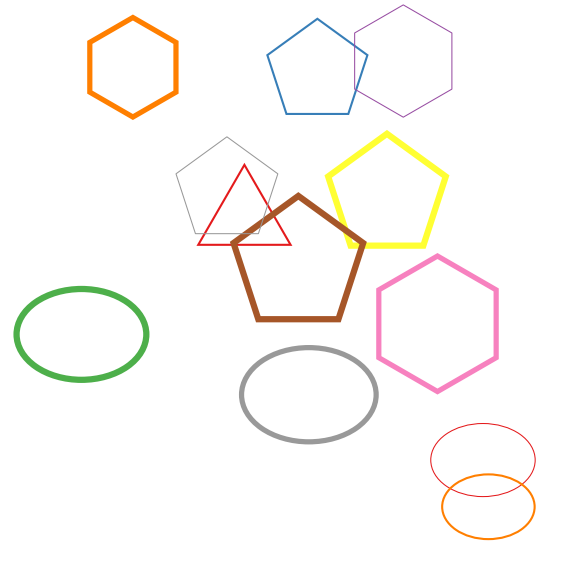[{"shape": "oval", "thickness": 0.5, "radius": 0.45, "center": [0.836, 0.203]}, {"shape": "triangle", "thickness": 1, "radius": 0.46, "center": [0.423, 0.621]}, {"shape": "pentagon", "thickness": 1, "radius": 0.46, "center": [0.55, 0.876]}, {"shape": "oval", "thickness": 3, "radius": 0.56, "center": [0.141, 0.42]}, {"shape": "hexagon", "thickness": 0.5, "radius": 0.49, "center": [0.698, 0.893]}, {"shape": "oval", "thickness": 1, "radius": 0.4, "center": [0.846, 0.122]}, {"shape": "hexagon", "thickness": 2.5, "radius": 0.43, "center": [0.23, 0.883]}, {"shape": "pentagon", "thickness": 3, "radius": 0.54, "center": [0.67, 0.66]}, {"shape": "pentagon", "thickness": 3, "radius": 0.59, "center": [0.517, 0.542]}, {"shape": "hexagon", "thickness": 2.5, "radius": 0.59, "center": [0.758, 0.438]}, {"shape": "oval", "thickness": 2.5, "radius": 0.58, "center": [0.535, 0.316]}, {"shape": "pentagon", "thickness": 0.5, "radius": 0.46, "center": [0.393, 0.67]}]